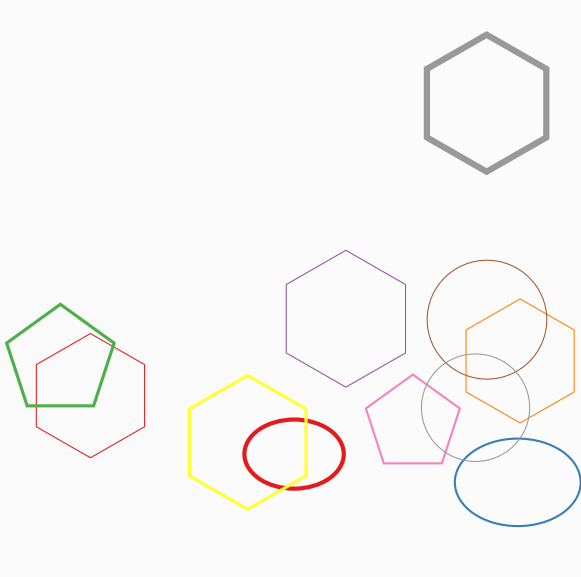[{"shape": "oval", "thickness": 2, "radius": 0.43, "center": [0.506, 0.213]}, {"shape": "hexagon", "thickness": 0.5, "radius": 0.54, "center": [0.156, 0.314]}, {"shape": "oval", "thickness": 1, "radius": 0.54, "center": [0.891, 0.164]}, {"shape": "pentagon", "thickness": 1.5, "radius": 0.49, "center": [0.104, 0.375]}, {"shape": "hexagon", "thickness": 0.5, "radius": 0.59, "center": [0.595, 0.447]}, {"shape": "hexagon", "thickness": 0.5, "radius": 0.54, "center": [0.895, 0.374]}, {"shape": "hexagon", "thickness": 1.5, "radius": 0.58, "center": [0.426, 0.233]}, {"shape": "circle", "thickness": 0.5, "radius": 0.51, "center": [0.838, 0.446]}, {"shape": "pentagon", "thickness": 1, "radius": 0.42, "center": [0.71, 0.266]}, {"shape": "hexagon", "thickness": 3, "radius": 0.59, "center": [0.837, 0.82]}, {"shape": "circle", "thickness": 0.5, "radius": 0.47, "center": [0.818, 0.293]}]